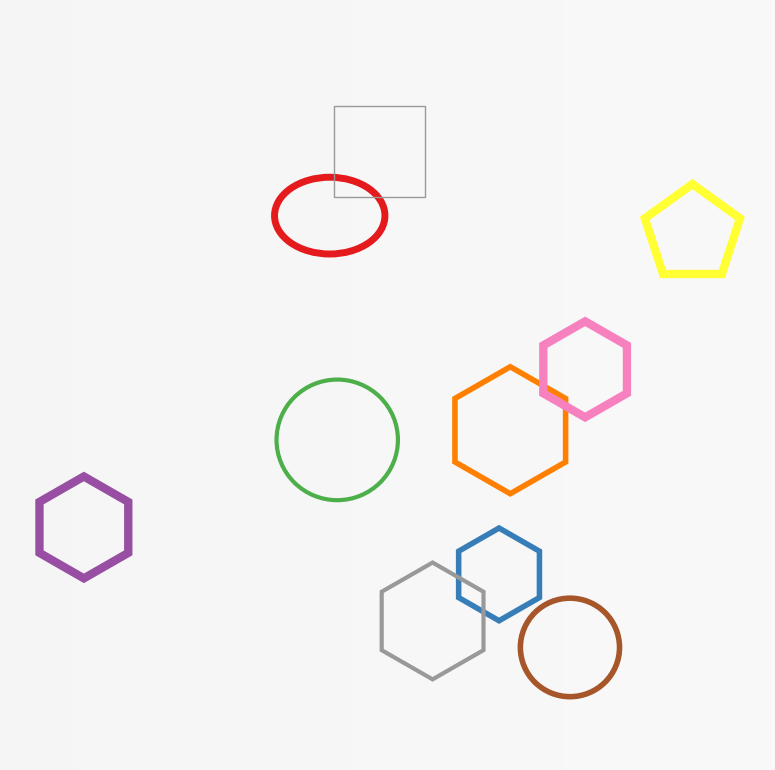[{"shape": "oval", "thickness": 2.5, "radius": 0.36, "center": [0.425, 0.72]}, {"shape": "hexagon", "thickness": 2, "radius": 0.3, "center": [0.644, 0.254]}, {"shape": "circle", "thickness": 1.5, "radius": 0.39, "center": [0.435, 0.429]}, {"shape": "hexagon", "thickness": 3, "radius": 0.33, "center": [0.108, 0.315]}, {"shape": "hexagon", "thickness": 2, "radius": 0.41, "center": [0.658, 0.441]}, {"shape": "pentagon", "thickness": 3, "radius": 0.32, "center": [0.893, 0.696]}, {"shape": "circle", "thickness": 2, "radius": 0.32, "center": [0.735, 0.159]}, {"shape": "hexagon", "thickness": 3, "radius": 0.31, "center": [0.755, 0.52]}, {"shape": "hexagon", "thickness": 1.5, "radius": 0.38, "center": [0.558, 0.194]}, {"shape": "square", "thickness": 0.5, "radius": 0.29, "center": [0.49, 0.803]}]